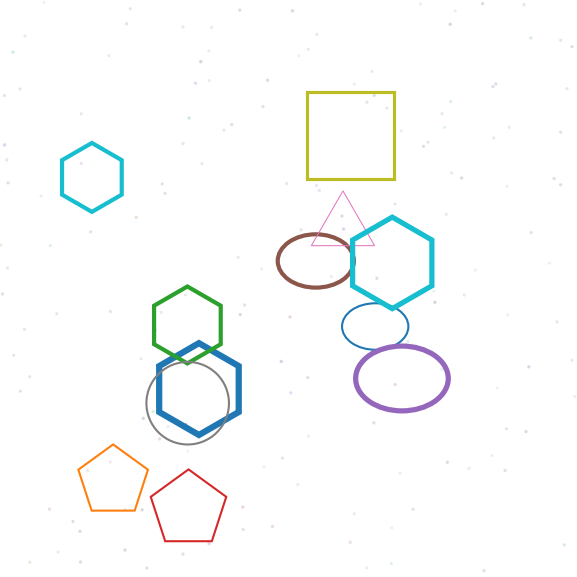[{"shape": "hexagon", "thickness": 3, "radius": 0.4, "center": [0.345, 0.325]}, {"shape": "oval", "thickness": 1, "radius": 0.29, "center": [0.65, 0.434]}, {"shape": "pentagon", "thickness": 1, "radius": 0.32, "center": [0.196, 0.166]}, {"shape": "hexagon", "thickness": 2, "radius": 0.33, "center": [0.325, 0.436]}, {"shape": "pentagon", "thickness": 1, "radius": 0.34, "center": [0.326, 0.118]}, {"shape": "oval", "thickness": 2.5, "radius": 0.4, "center": [0.696, 0.344]}, {"shape": "oval", "thickness": 2, "radius": 0.33, "center": [0.547, 0.547]}, {"shape": "triangle", "thickness": 0.5, "radius": 0.32, "center": [0.594, 0.605]}, {"shape": "circle", "thickness": 1, "radius": 0.36, "center": [0.325, 0.301]}, {"shape": "square", "thickness": 1.5, "radius": 0.37, "center": [0.607, 0.764]}, {"shape": "hexagon", "thickness": 2.5, "radius": 0.4, "center": [0.679, 0.544]}, {"shape": "hexagon", "thickness": 2, "radius": 0.3, "center": [0.159, 0.692]}]